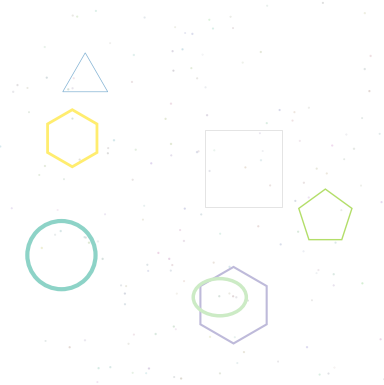[{"shape": "circle", "thickness": 3, "radius": 0.44, "center": [0.16, 0.337]}, {"shape": "hexagon", "thickness": 1.5, "radius": 0.5, "center": [0.607, 0.207]}, {"shape": "triangle", "thickness": 0.5, "radius": 0.34, "center": [0.221, 0.795]}, {"shape": "pentagon", "thickness": 1, "radius": 0.36, "center": [0.845, 0.436]}, {"shape": "square", "thickness": 0.5, "radius": 0.5, "center": [0.633, 0.563]}, {"shape": "oval", "thickness": 2.5, "radius": 0.34, "center": [0.571, 0.228]}, {"shape": "hexagon", "thickness": 2, "radius": 0.37, "center": [0.188, 0.641]}]